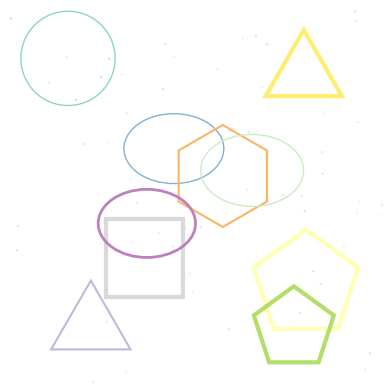[{"shape": "circle", "thickness": 1, "radius": 0.61, "center": [0.177, 0.848]}, {"shape": "pentagon", "thickness": 3, "radius": 0.71, "center": [0.795, 0.261]}, {"shape": "triangle", "thickness": 1.5, "radius": 0.6, "center": [0.236, 0.152]}, {"shape": "oval", "thickness": 1, "radius": 0.65, "center": [0.452, 0.614]}, {"shape": "hexagon", "thickness": 1.5, "radius": 0.66, "center": [0.579, 0.543]}, {"shape": "pentagon", "thickness": 3, "radius": 0.55, "center": [0.763, 0.147]}, {"shape": "square", "thickness": 3, "radius": 0.51, "center": [0.375, 0.329]}, {"shape": "oval", "thickness": 2, "radius": 0.63, "center": [0.381, 0.42]}, {"shape": "oval", "thickness": 1, "radius": 0.67, "center": [0.655, 0.557]}, {"shape": "triangle", "thickness": 3, "radius": 0.57, "center": [0.789, 0.808]}]